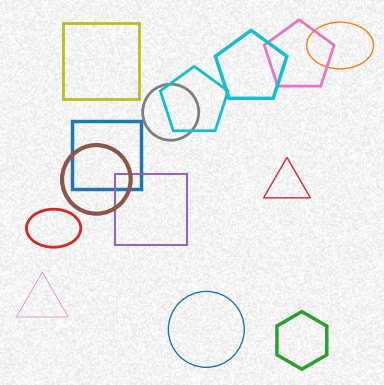[{"shape": "square", "thickness": 2.5, "radius": 0.44, "center": [0.277, 0.598]}, {"shape": "circle", "thickness": 1, "radius": 0.49, "center": [0.536, 0.144]}, {"shape": "oval", "thickness": 1, "radius": 0.43, "center": [0.883, 0.882]}, {"shape": "hexagon", "thickness": 2.5, "radius": 0.37, "center": [0.784, 0.116]}, {"shape": "triangle", "thickness": 1, "radius": 0.35, "center": [0.745, 0.521]}, {"shape": "oval", "thickness": 2, "radius": 0.35, "center": [0.139, 0.407]}, {"shape": "square", "thickness": 1.5, "radius": 0.46, "center": [0.393, 0.455]}, {"shape": "circle", "thickness": 3, "radius": 0.45, "center": [0.25, 0.534]}, {"shape": "pentagon", "thickness": 2, "radius": 0.48, "center": [0.777, 0.853]}, {"shape": "triangle", "thickness": 0.5, "radius": 0.39, "center": [0.11, 0.215]}, {"shape": "circle", "thickness": 2, "radius": 0.36, "center": [0.443, 0.709]}, {"shape": "square", "thickness": 2, "radius": 0.5, "center": [0.263, 0.841]}, {"shape": "pentagon", "thickness": 2.5, "radius": 0.49, "center": [0.652, 0.824]}, {"shape": "pentagon", "thickness": 2, "radius": 0.46, "center": [0.504, 0.735]}]